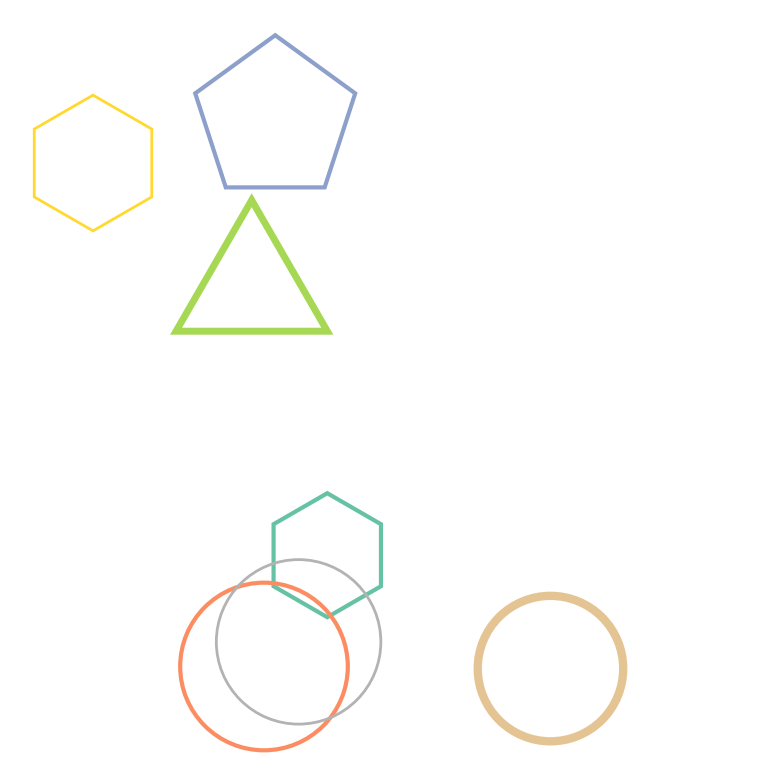[{"shape": "hexagon", "thickness": 1.5, "radius": 0.4, "center": [0.425, 0.279]}, {"shape": "circle", "thickness": 1.5, "radius": 0.54, "center": [0.343, 0.134]}, {"shape": "pentagon", "thickness": 1.5, "radius": 0.55, "center": [0.357, 0.845]}, {"shape": "triangle", "thickness": 2.5, "radius": 0.57, "center": [0.327, 0.627]}, {"shape": "hexagon", "thickness": 1, "radius": 0.44, "center": [0.121, 0.788]}, {"shape": "circle", "thickness": 3, "radius": 0.47, "center": [0.715, 0.132]}, {"shape": "circle", "thickness": 1, "radius": 0.53, "center": [0.388, 0.166]}]